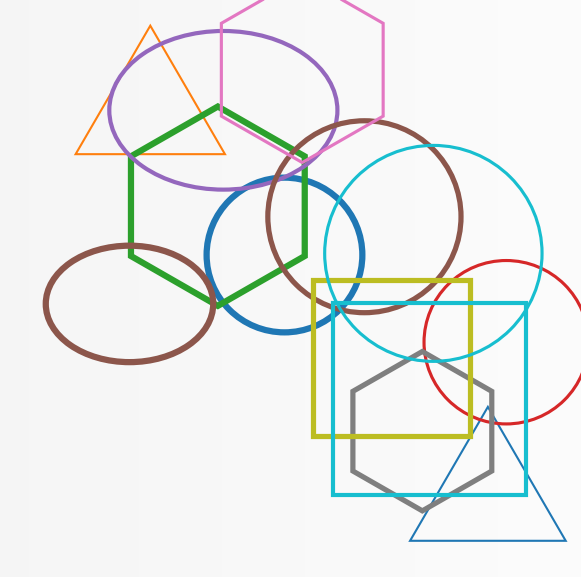[{"shape": "circle", "thickness": 3, "radius": 0.67, "center": [0.489, 0.558]}, {"shape": "triangle", "thickness": 1, "radius": 0.77, "center": [0.839, 0.14]}, {"shape": "triangle", "thickness": 1, "radius": 0.74, "center": [0.259, 0.806]}, {"shape": "hexagon", "thickness": 3, "radius": 0.86, "center": [0.375, 0.642]}, {"shape": "circle", "thickness": 1.5, "radius": 0.71, "center": [0.871, 0.407]}, {"shape": "oval", "thickness": 2, "radius": 0.98, "center": [0.384, 0.808]}, {"shape": "oval", "thickness": 3, "radius": 0.72, "center": [0.223, 0.473]}, {"shape": "circle", "thickness": 2.5, "radius": 0.83, "center": [0.627, 0.624]}, {"shape": "hexagon", "thickness": 1.5, "radius": 0.8, "center": [0.52, 0.878]}, {"shape": "hexagon", "thickness": 2.5, "radius": 0.69, "center": [0.727, 0.253]}, {"shape": "square", "thickness": 2.5, "radius": 0.68, "center": [0.674, 0.38]}, {"shape": "circle", "thickness": 1.5, "radius": 0.93, "center": [0.746, 0.56]}, {"shape": "square", "thickness": 2, "radius": 0.83, "center": [0.739, 0.309]}]